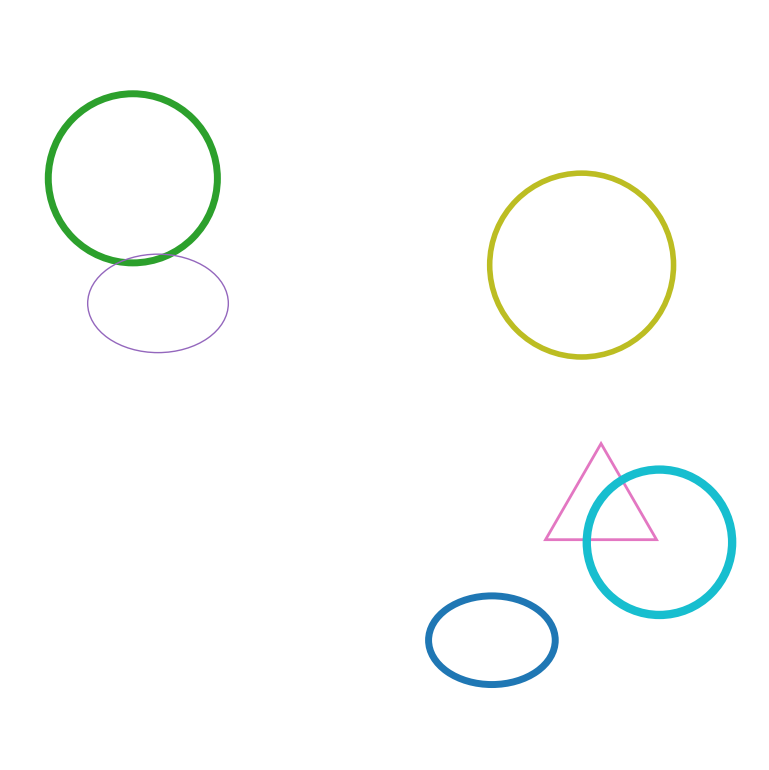[{"shape": "oval", "thickness": 2.5, "radius": 0.41, "center": [0.639, 0.169]}, {"shape": "circle", "thickness": 2.5, "radius": 0.55, "center": [0.173, 0.768]}, {"shape": "oval", "thickness": 0.5, "radius": 0.46, "center": [0.205, 0.606]}, {"shape": "triangle", "thickness": 1, "radius": 0.42, "center": [0.781, 0.341]}, {"shape": "circle", "thickness": 2, "radius": 0.6, "center": [0.755, 0.656]}, {"shape": "circle", "thickness": 3, "radius": 0.47, "center": [0.856, 0.296]}]